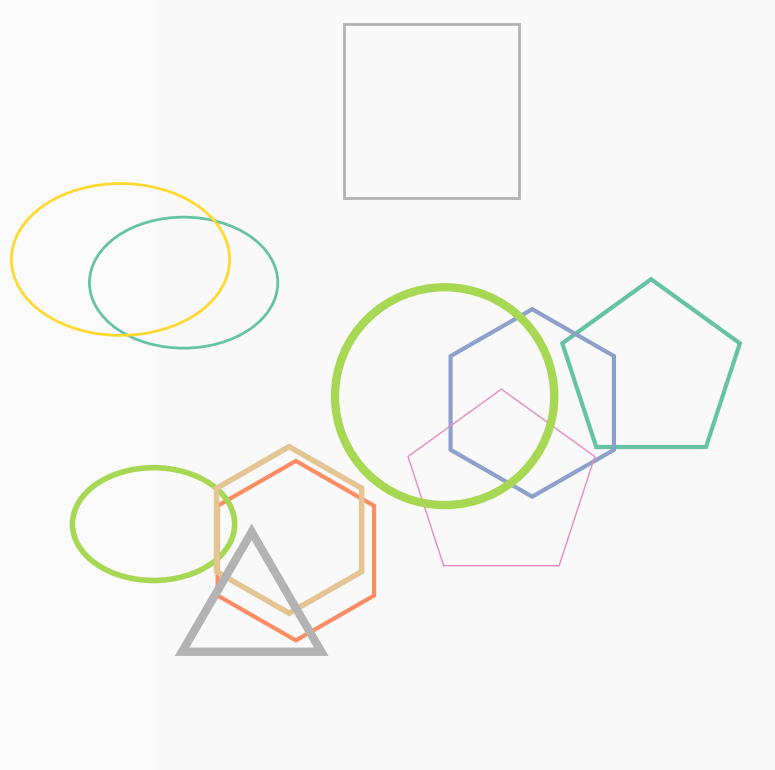[{"shape": "oval", "thickness": 1, "radius": 0.61, "center": [0.237, 0.633]}, {"shape": "pentagon", "thickness": 1.5, "radius": 0.6, "center": [0.84, 0.517]}, {"shape": "hexagon", "thickness": 1.5, "radius": 0.58, "center": [0.382, 0.285]}, {"shape": "hexagon", "thickness": 1.5, "radius": 0.61, "center": [0.687, 0.477]}, {"shape": "pentagon", "thickness": 0.5, "radius": 0.63, "center": [0.647, 0.368]}, {"shape": "circle", "thickness": 3, "radius": 0.71, "center": [0.574, 0.485]}, {"shape": "oval", "thickness": 2, "radius": 0.52, "center": [0.198, 0.319]}, {"shape": "oval", "thickness": 1, "radius": 0.7, "center": [0.156, 0.663]}, {"shape": "hexagon", "thickness": 2, "radius": 0.54, "center": [0.373, 0.312]}, {"shape": "square", "thickness": 1, "radius": 0.57, "center": [0.557, 0.856]}, {"shape": "triangle", "thickness": 3, "radius": 0.52, "center": [0.325, 0.205]}]